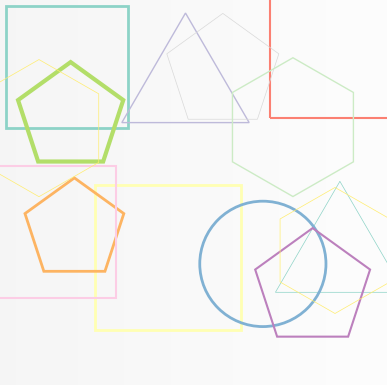[{"shape": "square", "thickness": 2, "radius": 0.79, "center": [0.173, 0.826]}, {"shape": "triangle", "thickness": 0.5, "radius": 0.96, "center": [0.877, 0.337]}, {"shape": "square", "thickness": 2, "radius": 0.94, "center": [0.433, 0.332]}, {"shape": "triangle", "thickness": 1, "radius": 0.95, "center": [0.479, 0.776]}, {"shape": "square", "thickness": 1.5, "radius": 0.77, "center": [0.852, 0.849]}, {"shape": "circle", "thickness": 2, "radius": 0.81, "center": [0.678, 0.315]}, {"shape": "pentagon", "thickness": 2, "radius": 0.67, "center": [0.192, 0.404]}, {"shape": "pentagon", "thickness": 3, "radius": 0.71, "center": [0.182, 0.696]}, {"shape": "square", "thickness": 1.5, "radius": 0.86, "center": [0.129, 0.397]}, {"shape": "pentagon", "thickness": 0.5, "radius": 0.76, "center": [0.575, 0.813]}, {"shape": "pentagon", "thickness": 1.5, "radius": 0.78, "center": [0.807, 0.252]}, {"shape": "hexagon", "thickness": 1, "radius": 0.9, "center": [0.756, 0.67]}, {"shape": "hexagon", "thickness": 0.5, "radius": 0.82, "center": [0.865, 0.349]}, {"shape": "hexagon", "thickness": 0.5, "radius": 0.89, "center": [0.101, 0.667]}]